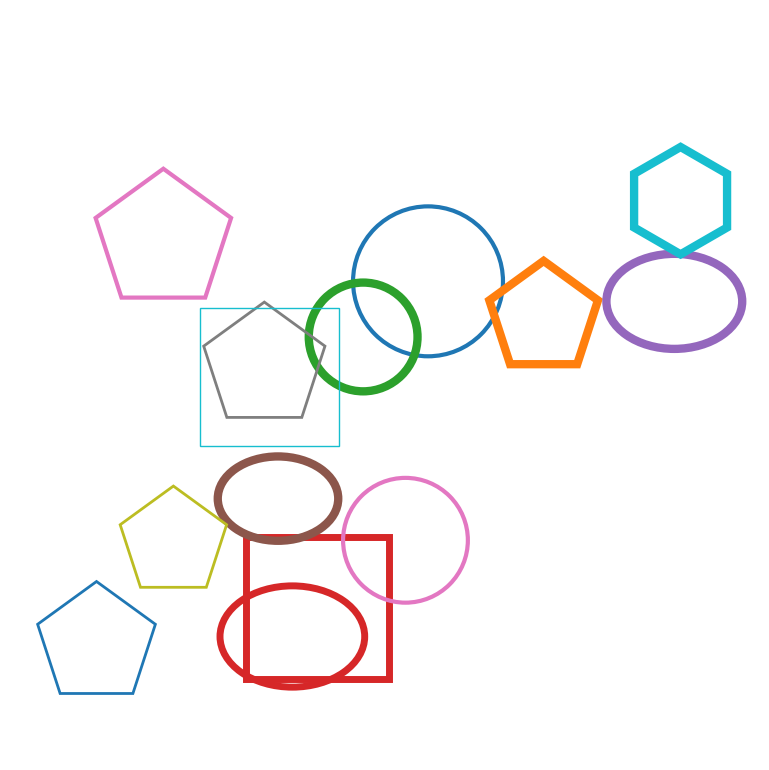[{"shape": "circle", "thickness": 1.5, "radius": 0.49, "center": [0.556, 0.635]}, {"shape": "pentagon", "thickness": 1, "radius": 0.4, "center": [0.125, 0.164]}, {"shape": "pentagon", "thickness": 3, "radius": 0.37, "center": [0.706, 0.587]}, {"shape": "circle", "thickness": 3, "radius": 0.35, "center": [0.472, 0.562]}, {"shape": "square", "thickness": 2.5, "radius": 0.46, "center": [0.412, 0.211]}, {"shape": "oval", "thickness": 2.5, "radius": 0.47, "center": [0.38, 0.173]}, {"shape": "oval", "thickness": 3, "radius": 0.44, "center": [0.876, 0.609]}, {"shape": "oval", "thickness": 3, "radius": 0.39, "center": [0.361, 0.352]}, {"shape": "pentagon", "thickness": 1.5, "radius": 0.46, "center": [0.212, 0.688]}, {"shape": "circle", "thickness": 1.5, "radius": 0.41, "center": [0.527, 0.298]}, {"shape": "pentagon", "thickness": 1, "radius": 0.41, "center": [0.343, 0.525]}, {"shape": "pentagon", "thickness": 1, "radius": 0.36, "center": [0.225, 0.296]}, {"shape": "hexagon", "thickness": 3, "radius": 0.35, "center": [0.884, 0.739]}, {"shape": "square", "thickness": 0.5, "radius": 0.45, "center": [0.35, 0.51]}]